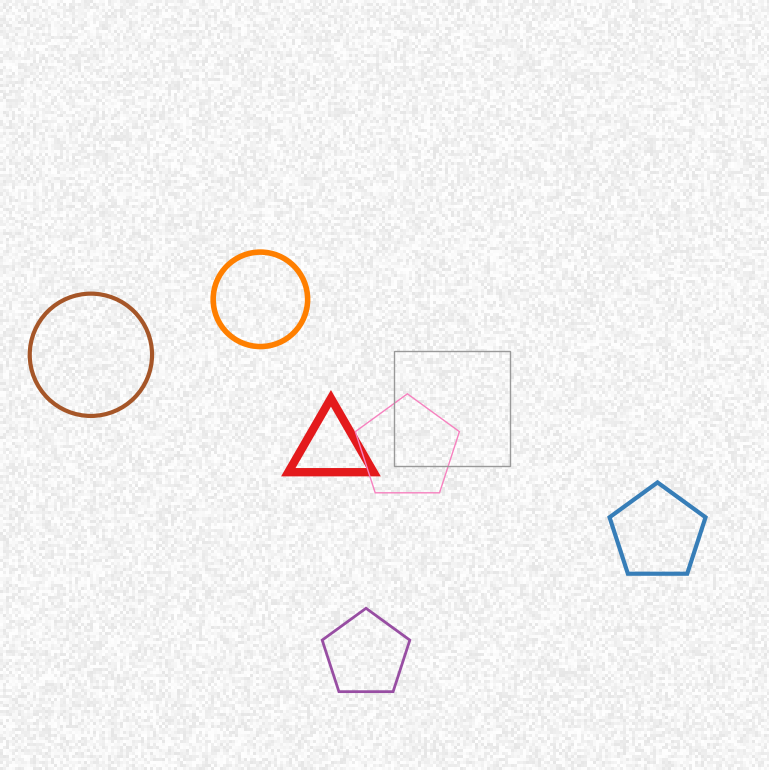[{"shape": "triangle", "thickness": 3, "radius": 0.32, "center": [0.43, 0.419]}, {"shape": "pentagon", "thickness": 1.5, "radius": 0.33, "center": [0.854, 0.308]}, {"shape": "pentagon", "thickness": 1, "radius": 0.3, "center": [0.475, 0.15]}, {"shape": "circle", "thickness": 2, "radius": 0.31, "center": [0.338, 0.611]}, {"shape": "circle", "thickness": 1.5, "radius": 0.4, "center": [0.118, 0.539]}, {"shape": "pentagon", "thickness": 0.5, "radius": 0.36, "center": [0.529, 0.417]}, {"shape": "square", "thickness": 0.5, "radius": 0.38, "center": [0.587, 0.47]}]